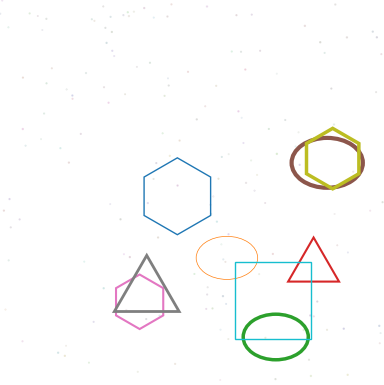[{"shape": "hexagon", "thickness": 1, "radius": 0.5, "center": [0.461, 0.49]}, {"shape": "oval", "thickness": 0.5, "radius": 0.4, "center": [0.589, 0.33]}, {"shape": "oval", "thickness": 2.5, "radius": 0.42, "center": [0.716, 0.125]}, {"shape": "triangle", "thickness": 1.5, "radius": 0.38, "center": [0.814, 0.307]}, {"shape": "oval", "thickness": 3, "radius": 0.46, "center": [0.85, 0.577]}, {"shape": "hexagon", "thickness": 1.5, "radius": 0.35, "center": [0.363, 0.216]}, {"shape": "triangle", "thickness": 2, "radius": 0.49, "center": [0.381, 0.239]}, {"shape": "hexagon", "thickness": 2.5, "radius": 0.39, "center": [0.864, 0.588]}, {"shape": "square", "thickness": 1, "radius": 0.5, "center": [0.709, 0.219]}]